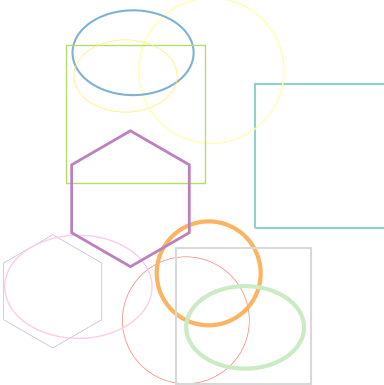[{"shape": "square", "thickness": 1.5, "radius": 0.94, "center": [0.849, 0.595]}, {"shape": "circle", "thickness": 1, "radius": 0.94, "center": [0.549, 0.816]}, {"shape": "hexagon", "thickness": 0.5, "radius": 0.74, "center": [0.137, 0.243]}, {"shape": "circle", "thickness": 0.5, "radius": 0.82, "center": [0.483, 0.168]}, {"shape": "oval", "thickness": 1.5, "radius": 0.79, "center": [0.346, 0.863]}, {"shape": "circle", "thickness": 3, "radius": 0.67, "center": [0.542, 0.29]}, {"shape": "square", "thickness": 1, "radius": 0.9, "center": [0.352, 0.704]}, {"shape": "oval", "thickness": 1, "radius": 0.96, "center": [0.204, 0.255]}, {"shape": "square", "thickness": 1.5, "radius": 0.88, "center": [0.632, 0.18]}, {"shape": "hexagon", "thickness": 2, "radius": 0.88, "center": [0.339, 0.484]}, {"shape": "oval", "thickness": 3, "radius": 0.77, "center": [0.637, 0.15]}, {"shape": "oval", "thickness": 0.5, "radius": 0.67, "center": [0.326, 0.803]}]